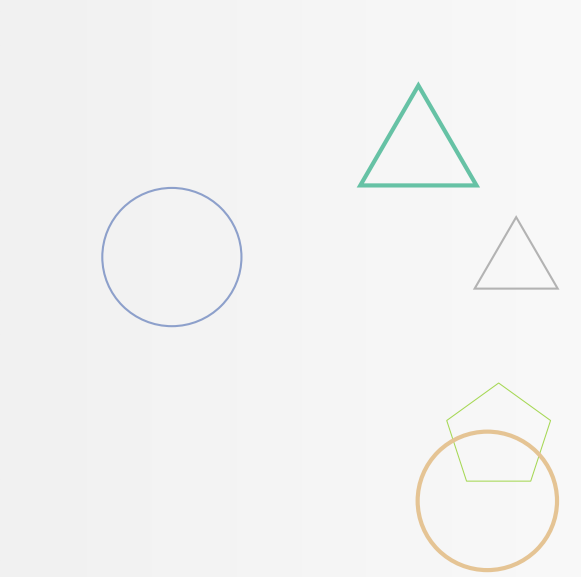[{"shape": "triangle", "thickness": 2, "radius": 0.58, "center": [0.72, 0.736]}, {"shape": "circle", "thickness": 1, "radius": 0.6, "center": [0.296, 0.554]}, {"shape": "pentagon", "thickness": 0.5, "radius": 0.47, "center": [0.858, 0.242]}, {"shape": "circle", "thickness": 2, "radius": 0.6, "center": [0.838, 0.132]}, {"shape": "triangle", "thickness": 1, "radius": 0.41, "center": [0.888, 0.541]}]